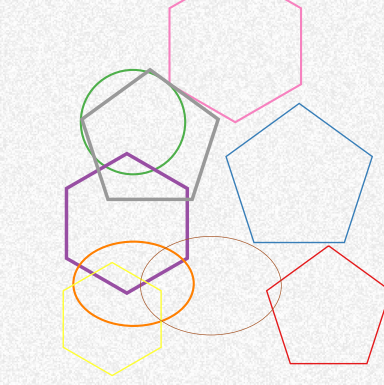[{"shape": "pentagon", "thickness": 1, "radius": 0.85, "center": [0.854, 0.192]}, {"shape": "pentagon", "thickness": 1, "radius": 1.0, "center": [0.777, 0.532]}, {"shape": "circle", "thickness": 1.5, "radius": 0.68, "center": [0.345, 0.683]}, {"shape": "hexagon", "thickness": 2.5, "radius": 0.91, "center": [0.33, 0.42]}, {"shape": "oval", "thickness": 1.5, "radius": 0.78, "center": [0.347, 0.263]}, {"shape": "hexagon", "thickness": 1, "radius": 0.73, "center": [0.291, 0.171]}, {"shape": "oval", "thickness": 0.5, "radius": 0.91, "center": [0.548, 0.258]}, {"shape": "hexagon", "thickness": 1.5, "radius": 0.99, "center": [0.611, 0.88]}, {"shape": "pentagon", "thickness": 2.5, "radius": 0.93, "center": [0.39, 0.633]}]